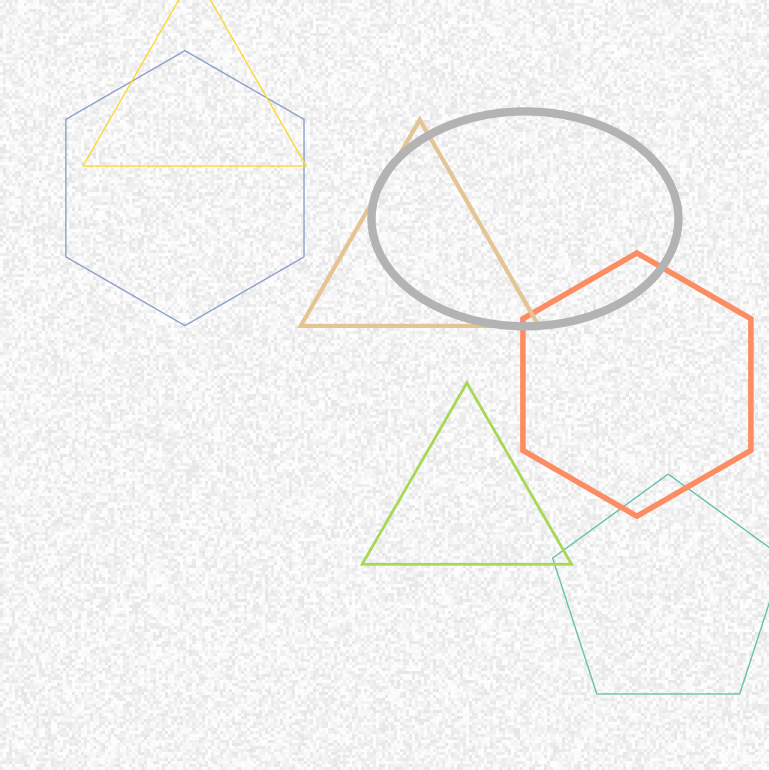[{"shape": "pentagon", "thickness": 0.5, "radius": 0.79, "center": [0.868, 0.226]}, {"shape": "hexagon", "thickness": 2, "radius": 0.85, "center": [0.827, 0.501]}, {"shape": "hexagon", "thickness": 0.5, "radius": 0.89, "center": [0.24, 0.756]}, {"shape": "triangle", "thickness": 1, "radius": 0.78, "center": [0.606, 0.346]}, {"shape": "triangle", "thickness": 0.5, "radius": 0.84, "center": [0.253, 0.868]}, {"shape": "triangle", "thickness": 1.5, "radius": 0.89, "center": [0.545, 0.666]}, {"shape": "oval", "thickness": 3, "radius": 1.0, "center": [0.682, 0.716]}]